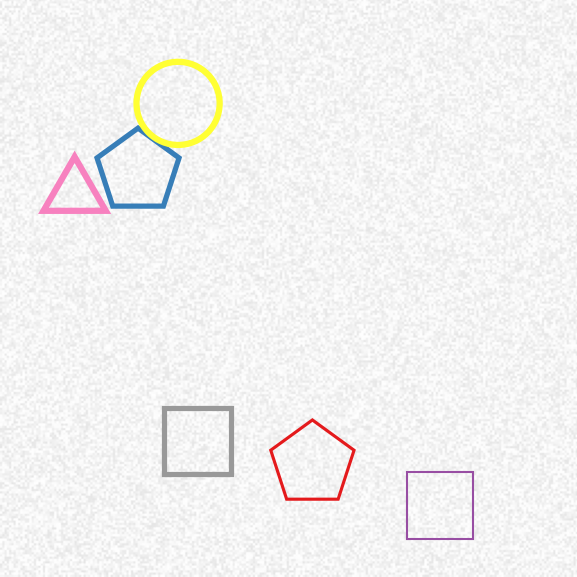[{"shape": "pentagon", "thickness": 1.5, "radius": 0.38, "center": [0.541, 0.196]}, {"shape": "pentagon", "thickness": 2.5, "radius": 0.37, "center": [0.239, 0.703]}, {"shape": "square", "thickness": 1, "radius": 0.29, "center": [0.762, 0.124]}, {"shape": "circle", "thickness": 3, "radius": 0.36, "center": [0.308, 0.82]}, {"shape": "triangle", "thickness": 3, "radius": 0.31, "center": [0.129, 0.665]}, {"shape": "square", "thickness": 2.5, "radius": 0.29, "center": [0.342, 0.236]}]